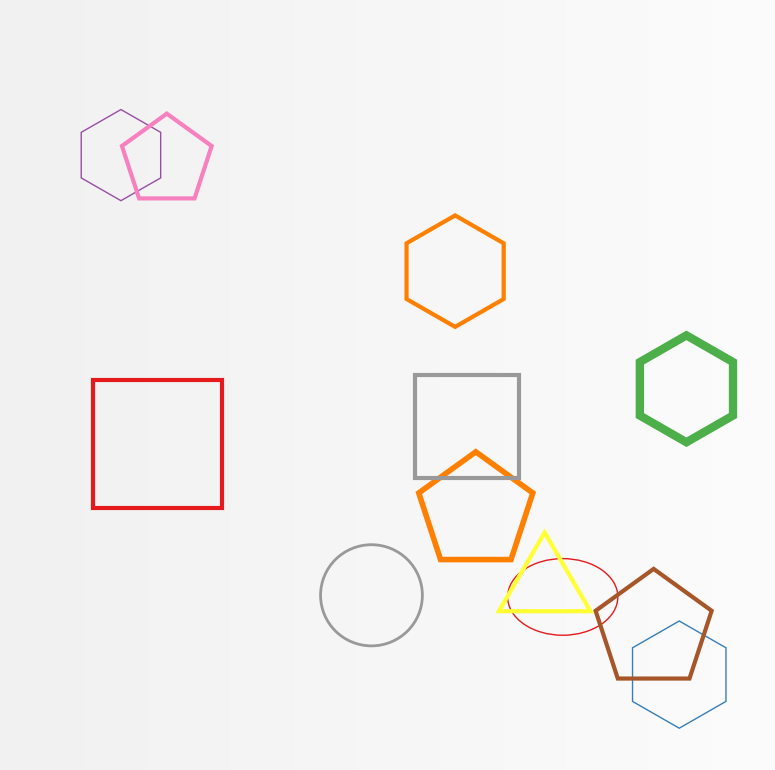[{"shape": "square", "thickness": 1.5, "radius": 0.42, "center": [0.203, 0.423]}, {"shape": "oval", "thickness": 0.5, "radius": 0.36, "center": [0.726, 0.225]}, {"shape": "hexagon", "thickness": 0.5, "radius": 0.35, "center": [0.876, 0.124]}, {"shape": "hexagon", "thickness": 3, "radius": 0.35, "center": [0.886, 0.495]}, {"shape": "hexagon", "thickness": 0.5, "radius": 0.3, "center": [0.156, 0.799]}, {"shape": "hexagon", "thickness": 1.5, "radius": 0.36, "center": [0.587, 0.648]}, {"shape": "pentagon", "thickness": 2, "radius": 0.39, "center": [0.614, 0.336]}, {"shape": "triangle", "thickness": 1.5, "radius": 0.34, "center": [0.703, 0.24]}, {"shape": "pentagon", "thickness": 1.5, "radius": 0.39, "center": [0.843, 0.182]}, {"shape": "pentagon", "thickness": 1.5, "radius": 0.3, "center": [0.215, 0.792]}, {"shape": "square", "thickness": 1.5, "radius": 0.34, "center": [0.603, 0.446]}, {"shape": "circle", "thickness": 1, "radius": 0.33, "center": [0.479, 0.227]}]